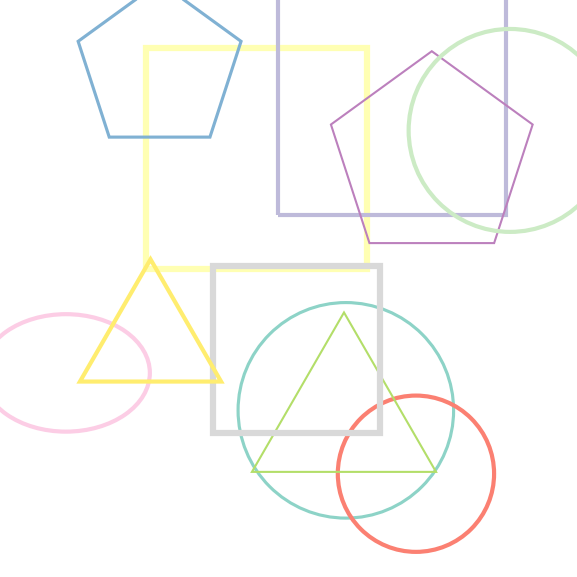[{"shape": "circle", "thickness": 1.5, "radius": 0.93, "center": [0.599, 0.289]}, {"shape": "square", "thickness": 3, "radius": 0.96, "center": [0.444, 0.725]}, {"shape": "square", "thickness": 2, "radius": 0.99, "center": [0.679, 0.824]}, {"shape": "circle", "thickness": 2, "radius": 0.68, "center": [0.72, 0.179]}, {"shape": "pentagon", "thickness": 1.5, "radius": 0.74, "center": [0.276, 0.882]}, {"shape": "triangle", "thickness": 1, "radius": 0.92, "center": [0.596, 0.274]}, {"shape": "oval", "thickness": 2, "radius": 0.73, "center": [0.114, 0.353]}, {"shape": "square", "thickness": 3, "radius": 0.72, "center": [0.514, 0.394]}, {"shape": "pentagon", "thickness": 1, "radius": 0.92, "center": [0.748, 0.727]}, {"shape": "circle", "thickness": 2, "radius": 0.88, "center": [0.883, 0.773]}, {"shape": "triangle", "thickness": 2, "radius": 0.71, "center": [0.261, 0.409]}]